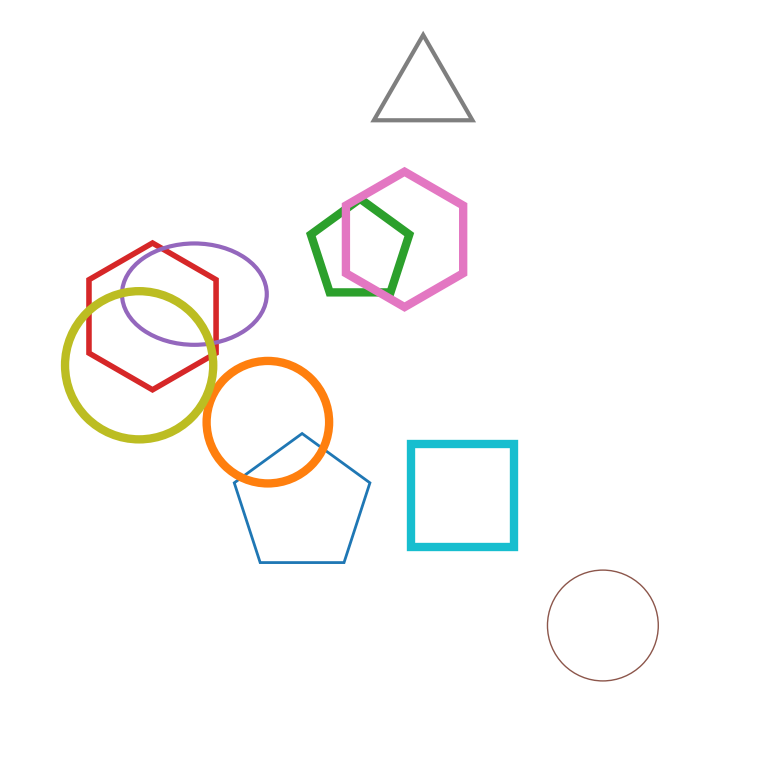[{"shape": "pentagon", "thickness": 1, "radius": 0.46, "center": [0.392, 0.344]}, {"shape": "circle", "thickness": 3, "radius": 0.4, "center": [0.348, 0.452]}, {"shape": "pentagon", "thickness": 3, "radius": 0.34, "center": [0.468, 0.675]}, {"shape": "hexagon", "thickness": 2, "radius": 0.48, "center": [0.198, 0.589]}, {"shape": "oval", "thickness": 1.5, "radius": 0.47, "center": [0.252, 0.618]}, {"shape": "circle", "thickness": 0.5, "radius": 0.36, "center": [0.783, 0.188]}, {"shape": "hexagon", "thickness": 3, "radius": 0.44, "center": [0.525, 0.689]}, {"shape": "triangle", "thickness": 1.5, "radius": 0.37, "center": [0.55, 0.881]}, {"shape": "circle", "thickness": 3, "radius": 0.48, "center": [0.181, 0.526]}, {"shape": "square", "thickness": 3, "radius": 0.33, "center": [0.6, 0.356]}]